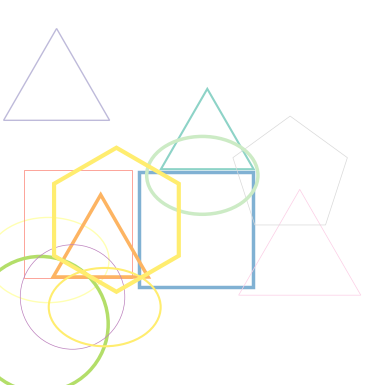[{"shape": "triangle", "thickness": 1.5, "radius": 0.7, "center": [0.538, 0.63]}, {"shape": "oval", "thickness": 1, "radius": 0.79, "center": [0.125, 0.325]}, {"shape": "triangle", "thickness": 1, "radius": 0.79, "center": [0.147, 0.767]}, {"shape": "square", "thickness": 0.5, "radius": 0.7, "center": [0.203, 0.419]}, {"shape": "square", "thickness": 2.5, "radius": 0.74, "center": [0.51, 0.404]}, {"shape": "triangle", "thickness": 2.5, "radius": 0.71, "center": [0.262, 0.352]}, {"shape": "circle", "thickness": 2.5, "radius": 0.88, "center": [0.105, 0.158]}, {"shape": "triangle", "thickness": 0.5, "radius": 0.92, "center": [0.779, 0.325]}, {"shape": "pentagon", "thickness": 0.5, "radius": 0.78, "center": [0.754, 0.542]}, {"shape": "circle", "thickness": 0.5, "radius": 0.68, "center": [0.188, 0.229]}, {"shape": "oval", "thickness": 2.5, "radius": 0.72, "center": [0.525, 0.545]}, {"shape": "oval", "thickness": 1.5, "radius": 0.73, "center": [0.272, 0.202]}, {"shape": "hexagon", "thickness": 3, "radius": 0.94, "center": [0.302, 0.429]}]